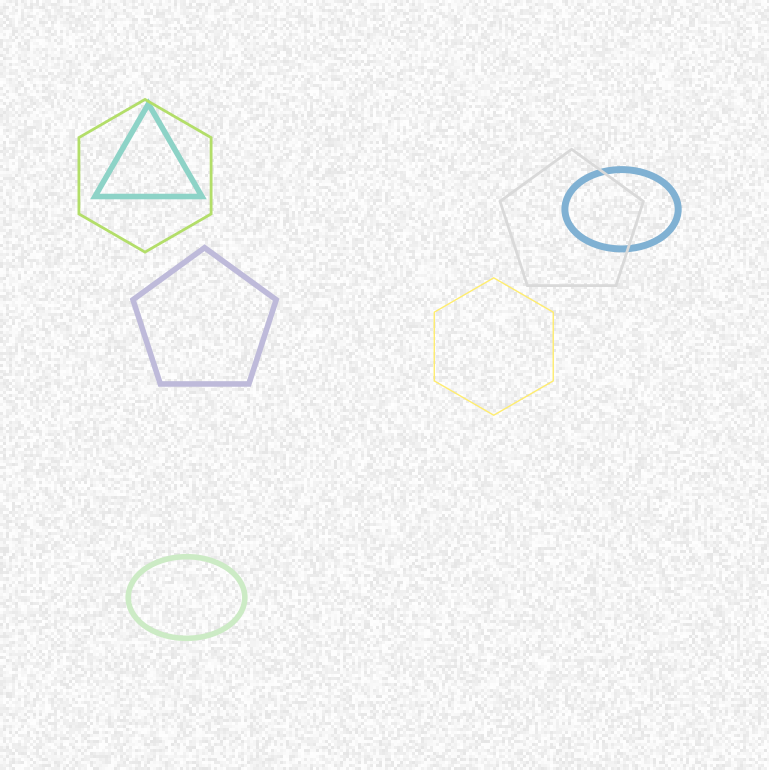[{"shape": "triangle", "thickness": 2, "radius": 0.4, "center": [0.193, 0.785]}, {"shape": "pentagon", "thickness": 2, "radius": 0.49, "center": [0.266, 0.58]}, {"shape": "oval", "thickness": 2.5, "radius": 0.37, "center": [0.807, 0.728]}, {"shape": "hexagon", "thickness": 1, "radius": 0.5, "center": [0.188, 0.772]}, {"shape": "pentagon", "thickness": 1, "radius": 0.49, "center": [0.742, 0.708]}, {"shape": "oval", "thickness": 2, "radius": 0.38, "center": [0.242, 0.224]}, {"shape": "hexagon", "thickness": 0.5, "radius": 0.45, "center": [0.641, 0.55]}]